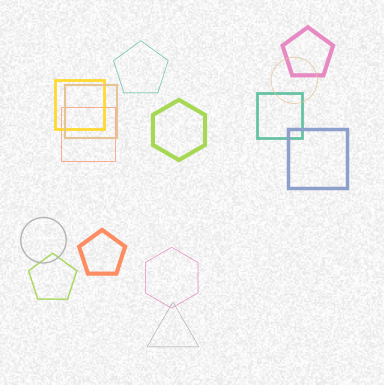[{"shape": "pentagon", "thickness": 0.5, "radius": 0.37, "center": [0.366, 0.819]}, {"shape": "square", "thickness": 2, "radius": 0.29, "center": [0.726, 0.701]}, {"shape": "pentagon", "thickness": 3, "radius": 0.31, "center": [0.265, 0.34]}, {"shape": "square", "thickness": 0.5, "radius": 0.35, "center": [0.229, 0.652]}, {"shape": "square", "thickness": 2.5, "radius": 0.38, "center": [0.824, 0.589]}, {"shape": "hexagon", "thickness": 0.5, "radius": 0.4, "center": [0.446, 0.279]}, {"shape": "pentagon", "thickness": 3, "radius": 0.35, "center": [0.8, 0.86]}, {"shape": "hexagon", "thickness": 3, "radius": 0.39, "center": [0.465, 0.662]}, {"shape": "pentagon", "thickness": 1, "radius": 0.33, "center": [0.137, 0.276]}, {"shape": "square", "thickness": 2, "radius": 0.32, "center": [0.206, 0.728]}, {"shape": "circle", "thickness": 0.5, "radius": 0.3, "center": [0.764, 0.791]}, {"shape": "square", "thickness": 1.5, "radius": 0.34, "center": [0.236, 0.71]}, {"shape": "triangle", "thickness": 0.5, "radius": 0.39, "center": [0.449, 0.138]}, {"shape": "circle", "thickness": 1, "radius": 0.3, "center": [0.113, 0.376]}]